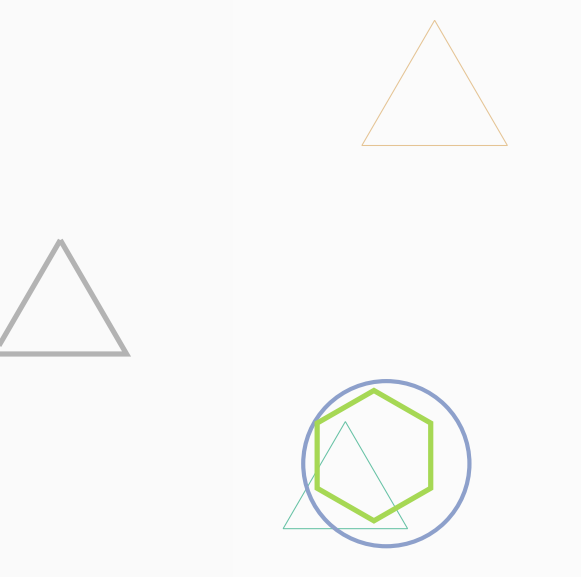[{"shape": "triangle", "thickness": 0.5, "radius": 0.62, "center": [0.594, 0.145]}, {"shape": "circle", "thickness": 2, "radius": 0.71, "center": [0.665, 0.196]}, {"shape": "hexagon", "thickness": 2.5, "radius": 0.56, "center": [0.643, 0.21]}, {"shape": "triangle", "thickness": 0.5, "radius": 0.72, "center": [0.748, 0.819]}, {"shape": "triangle", "thickness": 2.5, "radius": 0.66, "center": [0.104, 0.452]}]